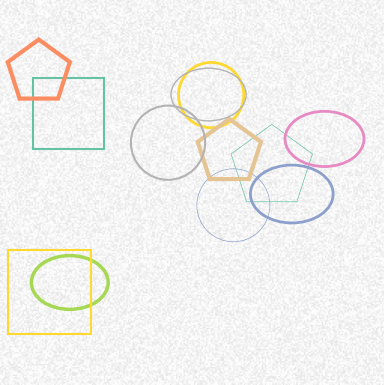[{"shape": "pentagon", "thickness": 0.5, "radius": 0.56, "center": [0.706, 0.566]}, {"shape": "square", "thickness": 1.5, "radius": 0.46, "center": [0.177, 0.705]}, {"shape": "pentagon", "thickness": 3, "radius": 0.42, "center": [0.101, 0.813]}, {"shape": "circle", "thickness": 0.5, "radius": 0.47, "center": [0.606, 0.467]}, {"shape": "oval", "thickness": 2, "radius": 0.54, "center": [0.758, 0.496]}, {"shape": "oval", "thickness": 2, "radius": 0.51, "center": [0.843, 0.639]}, {"shape": "oval", "thickness": 2.5, "radius": 0.5, "center": [0.181, 0.266]}, {"shape": "circle", "thickness": 2, "radius": 0.42, "center": [0.548, 0.753]}, {"shape": "square", "thickness": 1.5, "radius": 0.54, "center": [0.128, 0.241]}, {"shape": "pentagon", "thickness": 3, "radius": 0.43, "center": [0.596, 0.605]}, {"shape": "oval", "thickness": 1, "radius": 0.49, "center": [0.542, 0.754]}, {"shape": "circle", "thickness": 1.5, "radius": 0.48, "center": [0.436, 0.629]}]